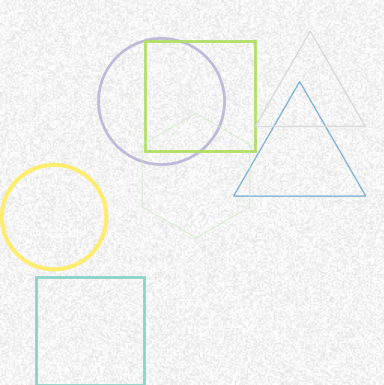[{"shape": "square", "thickness": 2, "radius": 0.7, "center": [0.234, 0.14]}, {"shape": "circle", "thickness": 2, "radius": 0.82, "center": [0.42, 0.736]}, {"shape": "triangle", "thickness": 1, "radius": 0.99, "center": [0.778, 0.59]}, {"shape": "square", "thickness": 2, "radius": 0.71, "center": [0.519, 0.75]}, {"shape": "triangle", "thickness": 1, "radius": 0.82, "center": [0.806, 0.754]}, {"shape": "hexagon", "thickness": 0.5, "radius": 0.81, "center": [0.509, 0.544]}, {"shape": "circle", "thickness": 3, "radius": 0.68, "center": [0.14, 0.436]}]